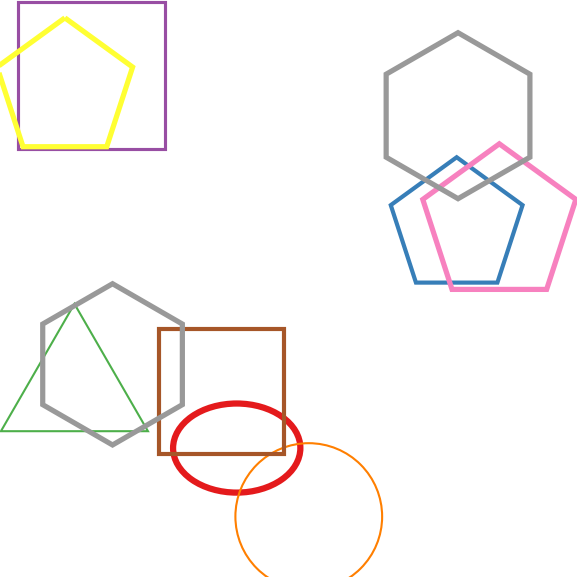[{"shape": "oval", "thickness": 3, "radius": 0.55, "center": [0.41, 0.223]}, {"shape": "pentagon", "thickness": 2, "radius": 0.6, "center": [0.791, 0.607]}, {"shape": "triangle", "thickness": 1, "radius": 0.73, "center": [0.129, 0.326]}, {"shape": "square", "thickness": 1.5, "radius": 0.64, "center": [0.159, 0.868]}, {"shape": "circle", "thickness": 1, "radius": 0.64, "center": [0.535, 0.105]}, {"shape": "pentagon", "thickness": 2.5, "radius": 0.62, "center": [0.112, 0.845]}, {"shape": "square", "thickness": 2, "radius": 0.54, "center": [0.384, 0.321]}, {"shape": "pentagon", "thickness": 2.5, "radius": 0.7, "center": [0.865, 0.611]}, {"shape": "hexagon", "thickness": 2.5, "radius": 0.7, "center": [0.195, 0.368]}, {"shape": "hexagon", "thickness": 2.5, "radius": 0.72, "center": [0.793, 0.799]}]